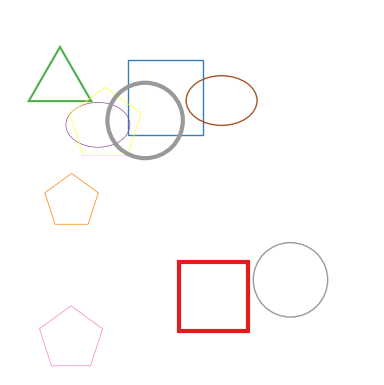[{"shape": "square", "thickness": 3, "radius": 0.45, "center": [0.554, 0.229]}, {"shape": "square", "thickness": 1, "radius": 0.49, "center": [0.43, 0.748]}, {"shape": "triangle", "thickness": 1.5, "radius": 0.47, "center": [0.156, 0.784]}, {"shape": "oval", "thickness": 0.5, "radius": 0.42, "center": [0.254, 0.676]}, {"shape": "pentagon", "thickness": 0.5, "radius": 0.36, "center": [0.186, 0.477]}, {"shape": "pentagon", "thickness": 0.5, "radius": 0.49, "center": [0.274, 0.675]}, {"shape": "oval", "thickness": 1, "radius": 0.46, "center": [0.576, 0.739]}, {"shape": "pentagon", "thickness": 0.5, "radius": 0.43, "center": [0.184, 0.119]}, {"shape": "circle", "thickness": 1, "radius": 0.48, "center": [0.755, 0.273]}, {"shape": "circle", "thickness": 3, "radius": 0.49, "center": [0.377, 0.687]}]